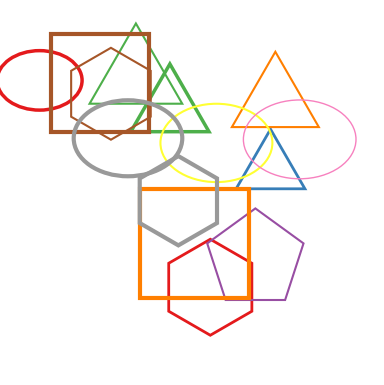[{"shape": "hexagon", "thickness": 2, "radius": 0.62, "center": [0.546, 0.254]}, {"shape": "oval", "thickness": 2.5, "radius": 0.55, "center": [0.103, 0.791]}, {"shape": "triangle", "thickness": 2, "radius": 0.52, "center": [0.703, 0.561]}, {"shape": "triangle", "thickness": 2.5, "radius": 0.59, "center": [0.441, 0.717]}, {"shape": "triangle", "thickness": 1.5, "radius": 0.69, "center": [0.353, 0.8]}, {"shape": "pentagon", "thickness": 1.5, "radius": 0.66, "center": [0.663, 0.327]}, {"shape": "triangle", "thickness": 1.5, "radius": 0.65, "center": [0.715, 0.735]}, {"shape": "square", "thickness": 3, "radius": 0.71, "center": [0.505, 0.367]}, {"shape": "oval", "thickness": 1.5, "radius": 0.73, "center": [0.562, 0.629]}, {"shape": "hexagon", "thickness": 1.5, "radius": 0.6, "center": [0.288, 0.756]}, {"shape": "square", "thickness": 3, "radius": 0.64, "center": [0.261, 0.784]}, {"shape": "oval", "thickness": 1, "radius": 0.73, "center": [0.778, 0.638]}, {"shape": "hexagon", "thickness": 3, "radius": 0.58, "center": [0.463, 0.479]}, {"shape": "oval", "thickness": 3, "radius": 0.71, "center": [0.332, 0.641]}]